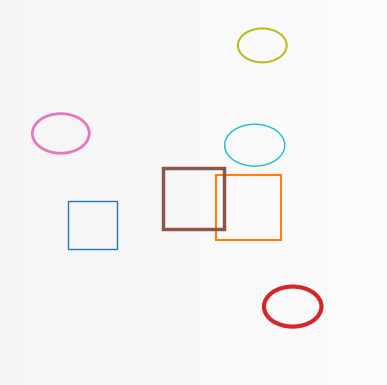[{"shape": "square", "thickness": 1, "radius": 0.31, "center": [0.239, 0.415]}, {"shape": "square", "thickness": 1.5, "radius": 0.42, "center": [0.64, 0.461]}, {"shape": "oval", "thickness": 3, "radius": 0.37, "center": [0.755, 0.204]}, {"shape": "square", "thickness": 2.5, "radius": 0.39, "center": [0.5, 0.484]}, {"shape": "oval", "thickness": 2, "radius": 0.37, "center": [0.157, 0.653]}, {"shape": "oval", "thickness": 1.5, "radius": 0.31, "center": [0.677, 0.882]}, {"shape": "oval", "thickness": 1, "radius": 0.39, "center": [0.657, 0.623]}]